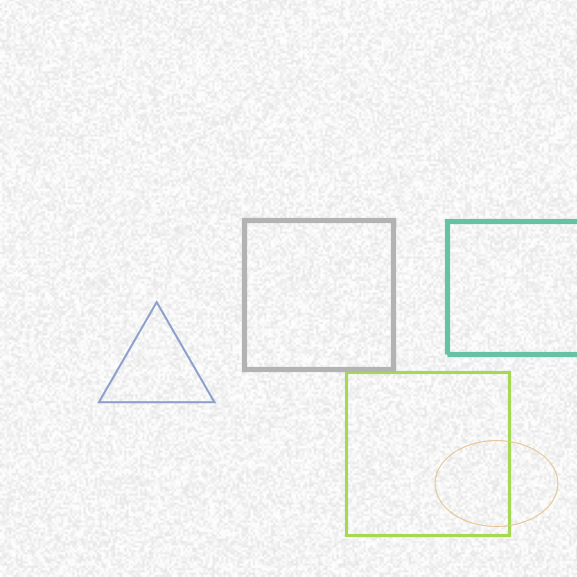[{"shape": "square", "thickness": 2.5, "radius": 0.58, "center": [0.89, 0.501]}, {"shape": "triangle", "thickness": 1, "radius": 0.58, "center": [0.271, 0.36]}, {"shape": "square", "thickness": 1.5, "radius": 0.71, "center": [0.74, 0.214]}, {"shape": "oval", "thickness": 0.5, "radius": 0.53, "center": [0.86, 0.162]}, {"shape": "square", "thickness": 2.5, "radius": 0.64, "center": [0.551, 0.489]}]